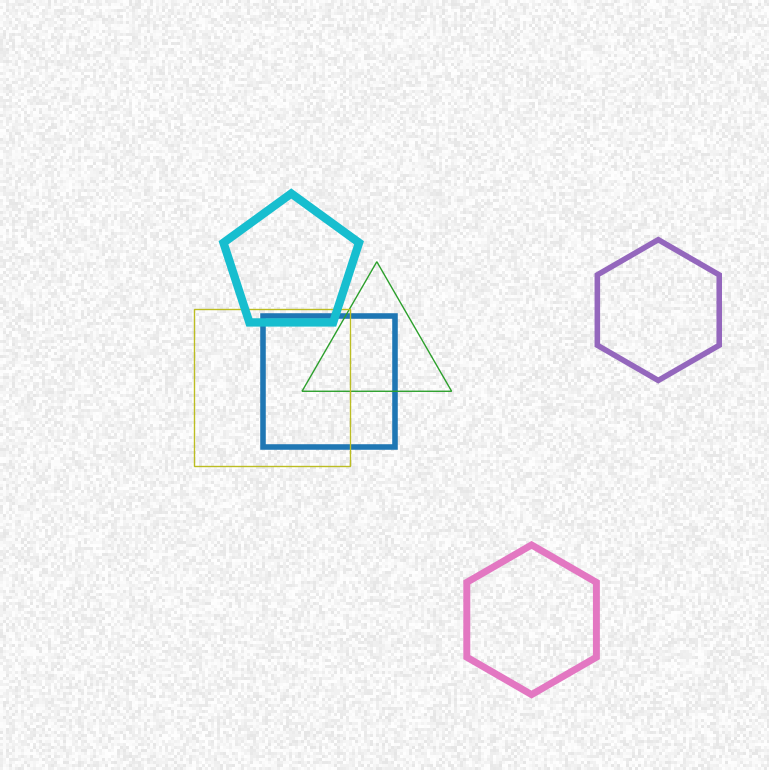[{"shape": "square", "thickness": 2, "radius": 0.43, "center": [0.427, 0.505]}, {"shape": "triangle", "thickness": 0.5, "radius": 0.56, "center": [0.489, 0.548]}, {"shape": "hexagon", "thickness": 2, "radius": 0.46, "center": [0.855, 0.597]}, {"shape": "hexagon", "thickness": 2.5, "radius": 0.49, "center": [0.69, 0.195]}, {"shape": "square", "thickness": 0.5, "radius": 0.51, "center": [0.354, 0.497]}, {"shape": "pentagon", "thickness": 3, "radius": 0.46, "center": [0.378, 0.656]}]